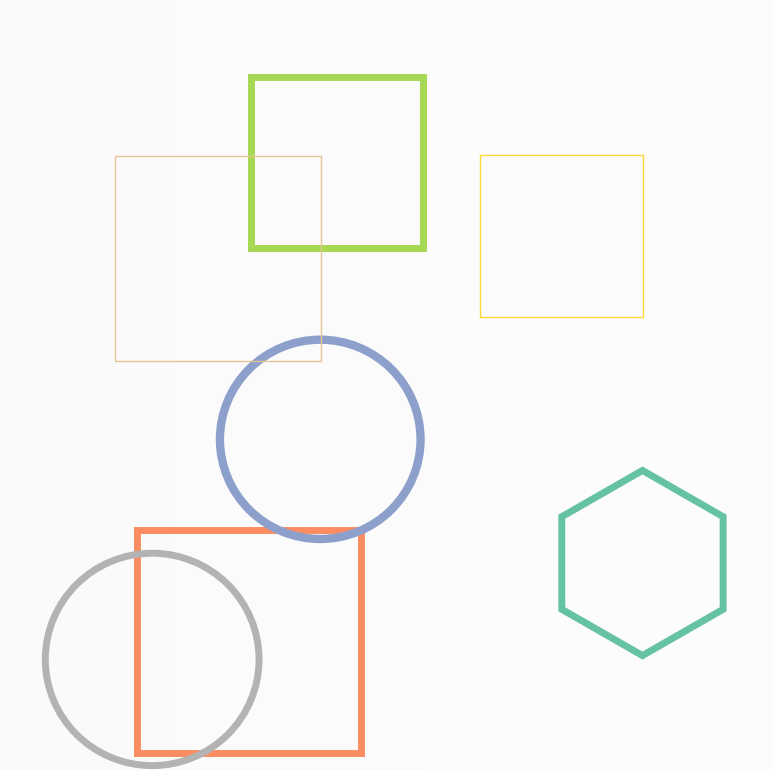[{"shape": "hexagon", "thickness": 2.5, "radius": 0.6, "center": [0.829, 0.269]}, {"shape": "square", "thickness": 2.5, "radius": 0.72, "center": [0.321, 0.167]}, {"shape": "circle", "thickness": 3, "radius": 0.65, "center": [0.413, 0.429]}, {"shape": "square", "thickness": 2.5, "radius": 0.55, "center": [0.435, 0.789]}, {"shape": "square", "thickness": 0.5, "radius": 0.53, "center": [0.725, 0.694]}, {"shape": "square", "thickness": 0.5, "radius": 0.67, "center": [0.281, 0.664]}, {"shape": "circle", "thickness": 2.5, "radius": 0.69, "center": [0.196, 0.144]}]